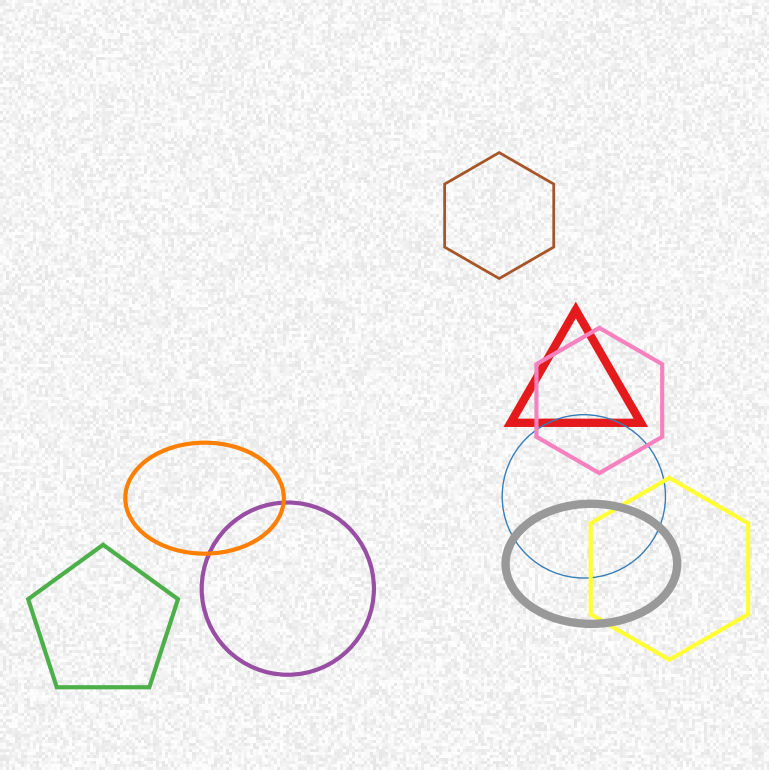[{"shape": "triangle", "thickness": 3, "radius": 0.49, "center": [0.748, 0.5]}, {"shape": "circle", "thickness": 0.5, "radius": 0.53, "center": [0.758, 0.355]}, {"shape": "pentagon", "thickness": 1.5, "radius": 0.51, "center": [0.134, 0.19]}, {"shape": "circle", "thickness": 1.5, "radius": 0.56, "center": [0.374, 0.236]}, {"shape": "oval", "thickness": 1.5, "radius": 0.51, "center": [0.266, 0.353]}, {"shape": "hexagon", "thickness": 1.5, "radius": 0.59, "center": [0.869, 0.261]}, {"shape": "hexagon", "thickness": 1, "radius": 0.41, "center": [0.648, 0.72]}, {"shape": "hexagon", "thickness": 1.5, "radius": 0.47, "center": [0.778, 0.48]}, {"shape": "oval", "thickness": 3, "radius": 0.56, "center": [0.768, 0.268]}]